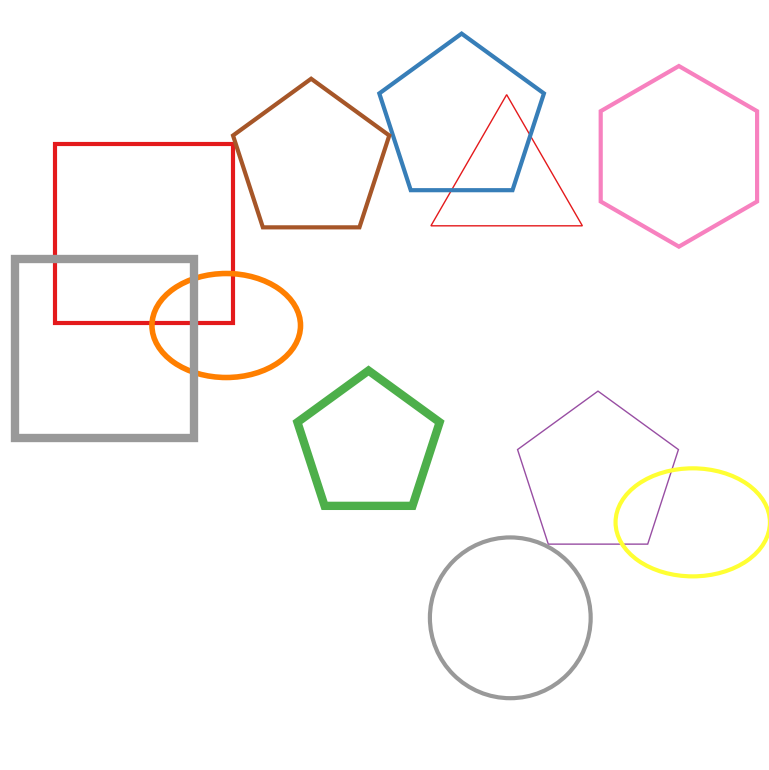[{"shape": "triangle", "thickness": 0.5, "radius": 0.57, "center": [0.658, 0.764]}, {"shape": "square", "thickness": 1.5, "radius": 0.58, "center": [0.187, 0.696]}, {"shape": "pentagon", "thickness": 1.5, "radius": 0.56, "center": [0.6, 0.844]}, {"shape": "pentagon", "thickness": 3, "radius": 0.49, "center": [0.479, 0.422]}, {"shape": "pentagon", "thickness": 0.5, "radius": 0.55, "center": [0.777, 0.382]}, {"shape": "oval", "thickness": 2, "radius": 0.48, "center": [0.294, 0.577]}, {"shape": "oval", "thickness": 1.5, "radius": 0.5, "center": [0.9, 0.322]}, {"shape": "pentagon", "thickness": 1.5, "radius": 0.53, "center": [0.404, 0.791]}, {"shape": "hexagon", "thickness": 1.5, "radius": 0.59, "center": [0.882, 0.797]}, {"shape": "circle", "thickness": 1.5, "radius": 0.52, "center": [0.663, 0.198]}, {"shape": "square", "thickness": 3, "radius": 0.58, "center": [0.136, 0.547]}]